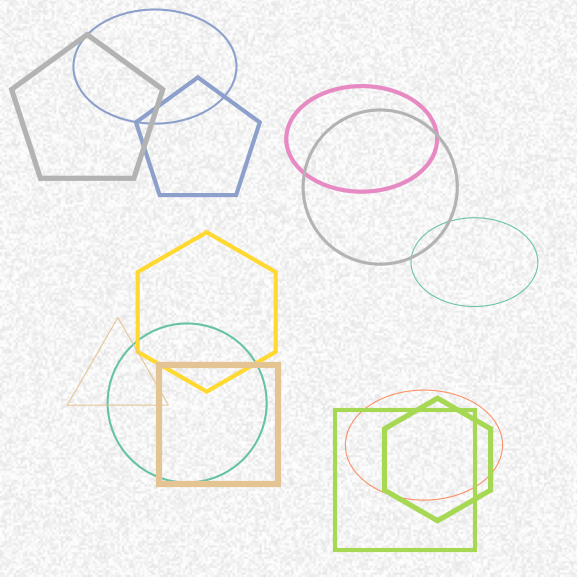[{"shape": "circle", "thickness": 1, "radius": 0.69, "center": [0.324, 0.301]}, {"shape": "oval", "thickness": 0.5, "radius": 0.55, "center": [0.822, 0.545]}, {"shape": "oval", "thickness": 0.5, "radius": 0.68, "center": [0.734, 0.228]}, {"shape": "oval", "thickness": 1, "radius": 0.71, "center": [0.268, 0.884]}, {"shape": "pentagon", "thickness": 2, "radius": 0.56, "center": [0.343, 0.752]}, {"shape": "oval", "thickness": 2, "radius": 0.65, "center": [0.626, 0.759]}, {"shape": "square", "thickness": 2, "radius": 0.6, "center": [0.701, 0.168]}, {"shape": "hexagon", "thickness": 2.5, "radius": 0.53, "center": [0.758, 0.204]}, {"shape": "hexagon", "thickness": 2, "radius": 0.69, "center": [0.358, 0.459]}, {"shape": "square", "thickness": 3, "radius": 0.52, "center": [0.378, 0.264]}, {"shape": "triangle", "thickness": 0.5, "radius": 0.51, "center": [0.204, 0.348]}, {"shape": "circle", "thickness": 1.5, "radius": 0.67, "center": [0.658, 0.675]}, {"shape": "pentagon", "thickness": 2.5, "radius": 0.69, "center": [0.151, 0.802]}]